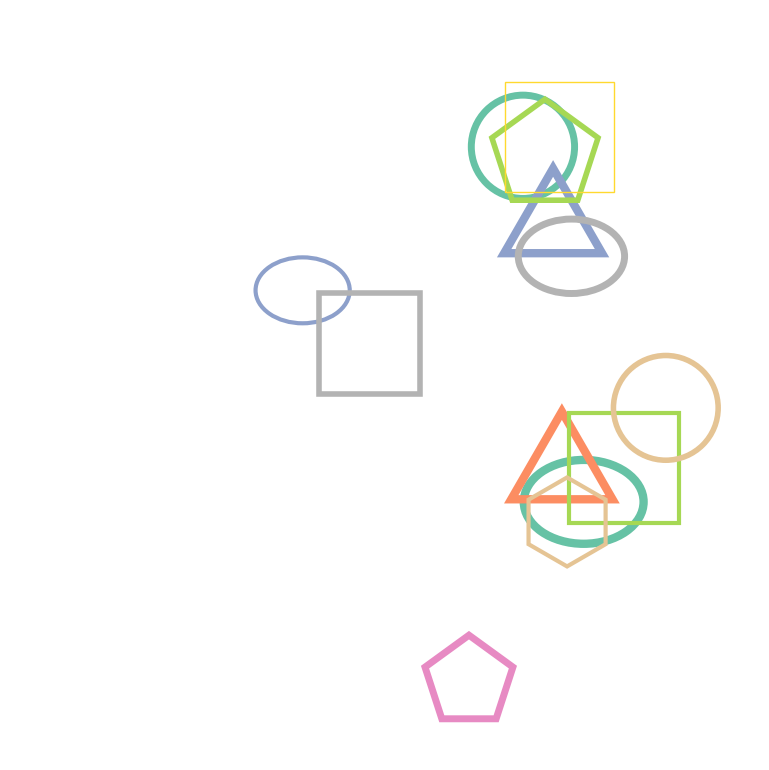[{"shape": "oval", "thickness": 3, "radius": 0.39, "center": [0.758, 0.348]}, {"shape": "circle", "thickness": 2.5, "radius": 0.34, "center": [0.679, 0.809]}, {"shape": "triangle", "thickness": 3, "radius": 0.38, "center": [0.73, 0.39]}, {"shape": "triangle", "thickness": 3, "radius": 0.37, "center": [0.718, 0.708]}, {"shape": "oval", "thickness": 1.5, "radius": 0.31, "center": [0.393, 0.623]}, {"shape": "pentagon", "thickness": 2.5, "radius": 0.3, "center": [0.609, 0.115]}, {"shape": "pentagon", "thickness": 2, "radius": 0.36, "center": [0.708, 0.799]}, {"shape": "square", "thickness": 1.5, "radius": 0.36, "center": [0.811, 0.392]}, {"shape": "square", "thickness": 0.5, "radius": 0.36, "center": [0.727, 0.822]}, {"shape": "hexagon", "thickness": 1.5, "radius": 0.29, "center": [0.736, 0.322]}, {"shape": "circle", "thickness": 2, "radius": 0.34, "center": [0.865, 0.47]}, {"shape": "oval", "thickness": 2.5, "radius": 0.35, "center": [0.742, 0.667]}, {"shape": "square", "thickness": 2, "radius": 0.33, "center": [0.48, 0.554]}]